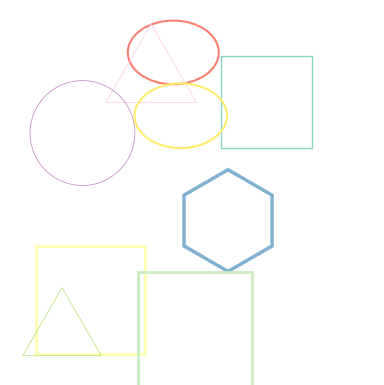[{"shape": "square", "thickness": 1, "radius": 0.59, "center": [0.692, 0.735]}, {"shape": "square", "thickness": 2, "radius": 0.7, "center": [0.235, 0.222]}, {"shape": "oval", "thickness": 1.5, "radius": 0.59, "center": [0.45, 0.864]}, {"shape": "hexagon", "thickness": 2.5, "radius": 0.66, "center": [0.592, 0.427]}, {"shape": "triangle", "thickness": 0.5, "radius": 0.59, "center": [0.161, 0.135]}, {"shape": "triangle", "thickness": 0.5, "radius": 0.68, "center": [0.392, 0.801]}, {"shape": "circle", "thickness": 0.5, "radius": 0.68, "center": [0.214, 0.654]}, {"shape": "square", "thickness": 2, "radius": 0.74, "center": [0.506, 0.146]}, {"shape": "oval", "thickness": 1.5, "radius": 0.6, "center": [0.469, 0.699]}]